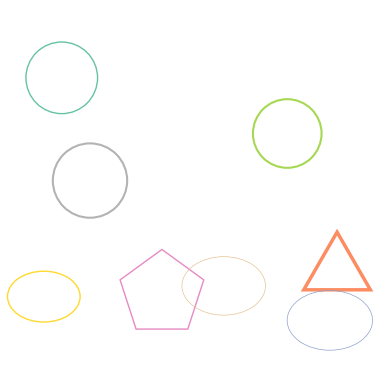[{"shape": "circle", "thickness": 1, "radius": 0.47, "center": [0.16, 0.798]}, {"shape": "triangle", "thickness": 2.5, "radius": 0.5, "center": [0.876, 0.297]}, {"shape": "oval", "thickness": 0.5, "radius": 0.55, "center": [0.857, 0.168]}, {"shape": "pentagon", "thickness": 1, "radius": 0.57, "center": [0.421, 0.238]}, {"shape": "circle", "thickness": 1.5, "radius": 0.45, "center": [0.746, 0.653]}, {"shape": "oval", "thickness": 1, "radius": 0.47, "center": [0.114, 0.23]}, {"shape": "oval", "thickness": 0.5, "radius": 0.54, "center": [0.581, 0.257]}, {"shape": "circle", "thickness": 1.5, "radius": 0.48, "center": [0.234, 0.531]}]